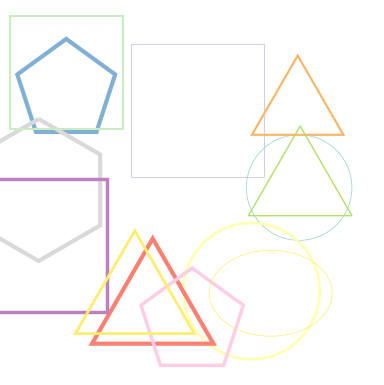[{"shape": "circle", "thickness": 0.5, "radius": 0.69, "center": [0.777, 0.513]}, {"shape": "circle", "thickness": 2, "radius": 0.89, "center": [0.653, 0.244]}, {"shape": "square", "thickness": 0.5, "radius": 0.86, "center": [0.513, 0.713]}, {"shape": "triangle", "thickness": 3, "radius": 0.91, "center": [0.397, 0.198]}, {"shape": "pentagon", "thickness": 3, "radius": 0.67, "center": [0.172, 0.765]}, {"shape": "triangle", "thickness": 1.5, "radius": 0.69, "center": [0.773, 0.718]}, {"shape": "triangle", "thickness": 1, "radius": 0.78, "center": [0.78, 0.517]}, {"shape": "pentagon", "thickness": 2.5, "radius": 0.7, "center": [0.499, 0.164]}, {"shape": "hexagon", "thickness": 3, "radius": 0.92, "center": [0.1, 0.507]}, {"shape": "square", "thickness": 2.5, "radius": 0.86, "center": [0.104, 0.363]}, {"shape": "square", "thickness": 1.5, "radius": 0.73, "center": [0.172, 0.812]}, {"shape": "oval", "thickness": 0.5, "radius": 0.8, "center": [0.703, 0.238]}, {"shape": "triangle", "thickness": 2, "radius": 0.89, "center": [0.35, 0.223]}]